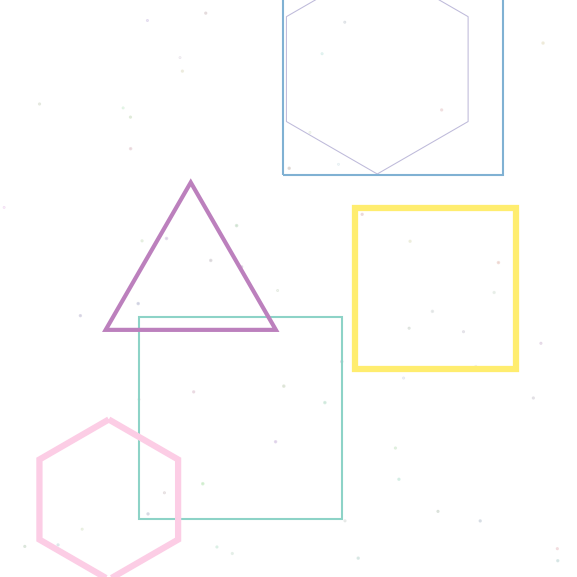[{"shape": "square", "thickness": 1, "radius": 0.88, "center": [0.416, 0.275]}, {"shape": "hexagon", "thickness": 0.5, "radius": 0.91, "center": [0.653, 0.879]}, {"shape": "square", "thickness": 1, "radius": 0.96, "center": [0.681, 0.888]}, {"shape": "hexagon", "thickness": 3, "radius": 0.69, "center": [0.188, 0.134]}, {"shape": "triangle", "thickness": 2, "radius": 0.85, "center": [0.33, 0.513]}, {"shape": "square", "thickness": 3, "radius": 0.7, "center": [0.754, 0.5]}]